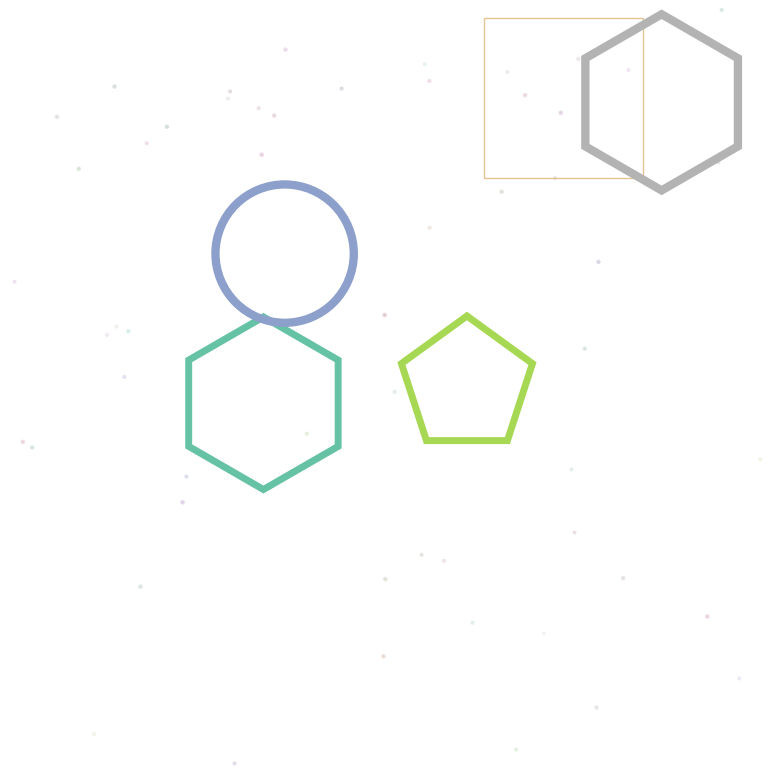[{"shape": "hexagon", "thickness": 2.5, "radius": 0.56, "center": [0.342, 0.476]}, {"shape": "circle", "thickness": 3, "radius": 0.45, "center": [0.37, 0.671]}, {"shape": "pentagon", "thickness": 2.5, "radius": 0.45, "center": [0.606, 0.5]}, {"shape": "square", "thickness": 0.5, "radius": 0.52, "center": [0.731, 0.873]}, {"shape": "hexagon", "thickness": 3, "radius": 0.57, "center": [0.859, 0.867]}]